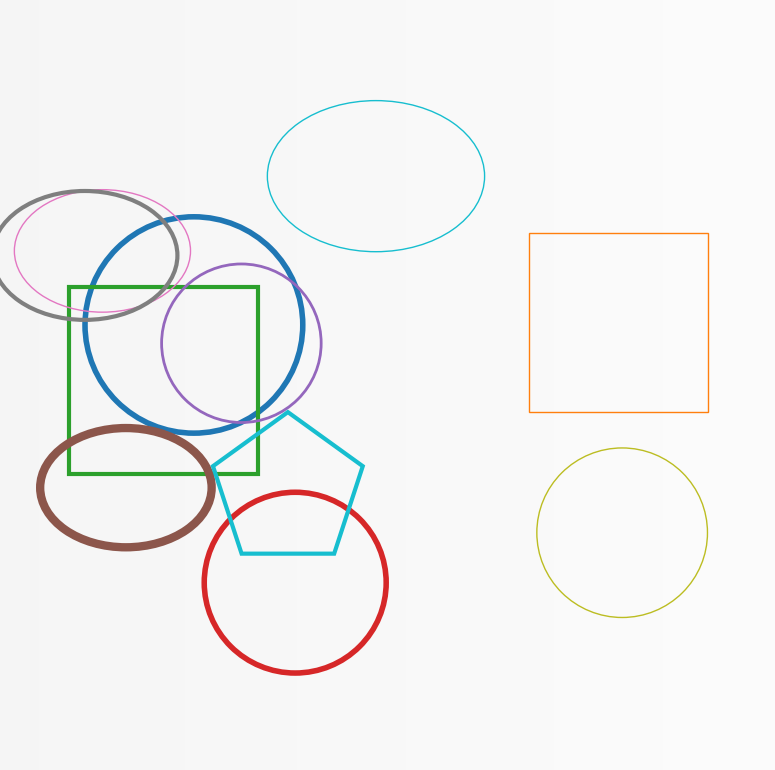[{"shape": "circle", "thickness": 2, "radius": 0.7, "center": [0.25, 0.578]}, {"shape": "square", "thickness": 0.5, "radius": 0.58, "center": [0.798, 0.581]}, {"shape": "square", "thickness": 1.5, "radius": 0.61, "center": [0.211, 0.506]}, {"shape": "circle", "thickness": 2, "radius": 0.59, "center": [0.381, 0.243]}, {"shape": "circle", "thickness": 1, "radius": 0.51, "center": [0.311, 0.554]}, {"shape": "oval", "thickness": 3, "radius": 0.55, "center": [0.162, 0.367]}, {"shape": "oval", "thickness": 0.5, "radius": 0.57, "center": [0.132, 0.674]}, {"shape": "oval", "thickness": 1.5, "radius": 0.6, "center": [0.109, 0.668]}, {"shape": "circle", "thickness": 0.5, "radius": 0.55, "center": [0.803, 0.308]}, {"shape": "pentagon", "thickness": 1.5, "radius": 0.51, "center": [0.371, 0.363]}, {"shape": "oval", "thickness": 0.5, "radius": 0.7, "center": [0.485, 0.771]}]